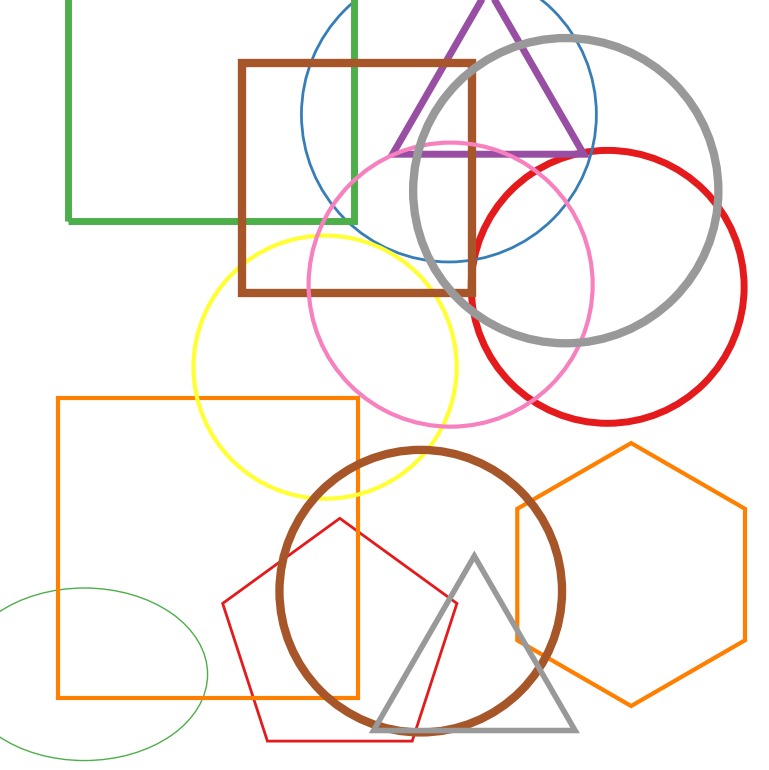[{"shape": "circle", "thickness": 2.5, "radius": 0.89, "center": [0.789, 0.627]}, {"shape": "pentagon", "thickness": 1, "radius": 0.8, "center": [0.441, 0.167]}, {"shape": "circle", "thickness": 1, "radius": 0.96, "center": [0.583, 0.851]}, {"shape": "square", "thickness": 2.5, "radius": 0.93, "center": [0.274, 0.898]}, {"shape": "oval", "thickness": 0.5, "radius": 0.8, "center": [0.11, 0.124]}, {"shape": "triangle", "thickness": 2.5, "radius": 0.72, "center": [0.634, 0.871]}, {"shape": "hexagon", "thickness": 1.5, "radius": 0.85, "center": [0.82, 0.254]}, {"shape": "square", "thickness": 1.5, "radius": 0.97, "center": [0.27, 0.289]}, {"shape": "circle", "thickness": 1.5, "radius": 0.85, "center": [0.422, 0.523]}, {"shape": "circle", "thickness": 3, "radius": 0.92, "center": [0.546, 0.232]}, {"shape": "square", "thickness": 3, "radius": 0.75, "center": [0.463, 0.769]}, {"shape": "circle", "thickness": 1.5, "radius": 0.92, "center": [0.585, 0.63]}, {"shape": "triangle", "thickness": 2, "radius": 0.76, "center": [0.616, 0.127]}, {"shape": "circle", "thickness": 3, "radius": 0.99, "center": [0.735, 0.752]}]